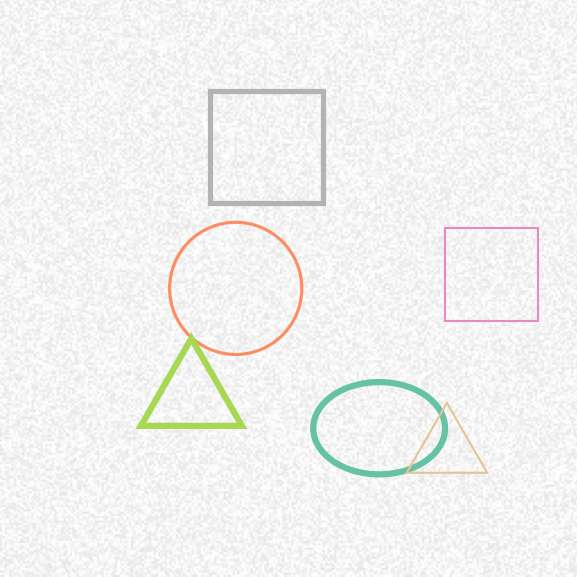[{"shape": "oval", "thickness": 3, "radius": 0.57, "center": [0.657, 0.258]}, {"shape": "circle", "thickness": 1.5, "radius": 0.57, "center": [0.408, 0.5]}, {"shape": "square", "thickness": 1, "radius": 0.4, "center": [0.852, 0.524]}, {"shape": "triangle", "thickness": 3, "radius": 0.5, "center": [0.331, 0.312]}, {"shape": "triangle", "thickness": 1, "radius": 0.4, "center": [0.774, 0.221]}, {"shape": "square", "thickness": 2.5, "radius": 0.49, "center": [0.462, 0.745]}]